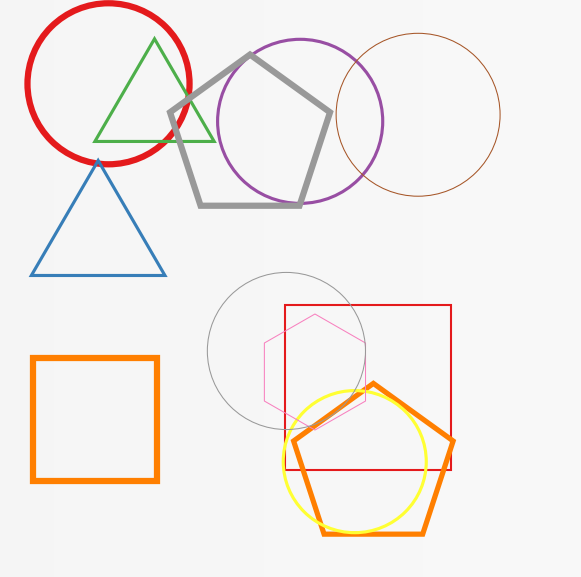[{"shape": "square", "thickness": 1, "radius": 0.71, "center": [0.633, 0.328]}, {"shape": "circle", "thickness": 3, "radius": 0.7, "center": [0.187, 0.854]}, {"shape": "triangle", "thickness": 1.5, "radius": 0.66, "center": [0.169, 0.588]}, {"shape": "triangle", "thickness": 1.5, "radius": 0.59, "center": [0.266, 0.813]}, {"shape": "circle", "thickness": 1.5, "radius": 0.71, "center": [0.516, 0.789]}, {"shape": "pentagon", "thickness": 2.5, "radius": 0.72, "center": [0.642, 0.191]}, {"shape": "square", "thickness": 3, "radius": 0.53, "center": [0.164, 0.273]}, {"shape": "circle", "thickness": 1.5, "radius": 0.62, "center": [0.61, 0.2]}, {"shape": "circle", "thickness": 0.5, "radius": 0.71, "center": [0.719, 0.8]}, {"shape": "hexagon", "thickness": 0.5, "radius": 0.5, "center": [0.542, 0.355]}, {"shape": "pentagon", "thickness": 3, "radius": 0.72, "center": [0.43, 0.76]}, {"shape": "circle", "thickness": 0.5, "radius": 0.68, "center": [0.493, 0.391]}]